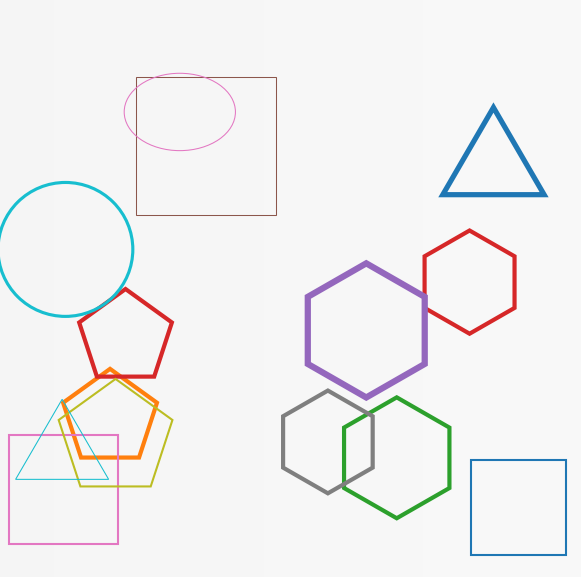[{"shape": "triangle", "thickness": 2.5, "radius": 0.5, "center": [0.849, 0.712]}, {"shape": "square", "thickness": 1, "radius": 0.41, "center": [0.892, 0.121]}, {"shape": "pentagon", "thickness": 2, "radius": 0.42, "center": [0.189, 0.276]}, {"shape": "hexagon", "thickness": 2, "radius": 0.52, "center": [0.683, 0.206]}, {"shape": "hexagon", "thickness": 2, "radius": 0.45, "center": [0.808, 0.511]}, {"shape": "pentagon", "thickness": 2, "radius": 0.42, "center": [0.216, 0.415]}, {"shape": "hexagon", "thickness": 3, "radius": 0.58, "center": [0.63, 0.427]}, {"shape": "square", "thickness": 0.5, "radius": 0.6, "center": [0.354, 0.747]}, {"shape": "square", "thickness": 1, "radius": 0.47, "center": [0.11, 0.152]}, {"shape": "oval", "thickness": 0.5, "radius": 0.48, "center": [0.309, 0.805]}, {"shape": "hexagon", "thickness": 2, "radius": 0.44, "center": [0.564, 0.234]}, {"shape": "pentagon", "thickness": 1, "radius": 0.51, "center": [0.199, 0.24]}, {"shape": "triangle", "thickness": 0.5, "radius": 0.46, "center": [0.107, 0.215]}, {"shape": "circle", "thickness": 1.5, "radius": 0.58, "center": [0.113, 0.567]}]